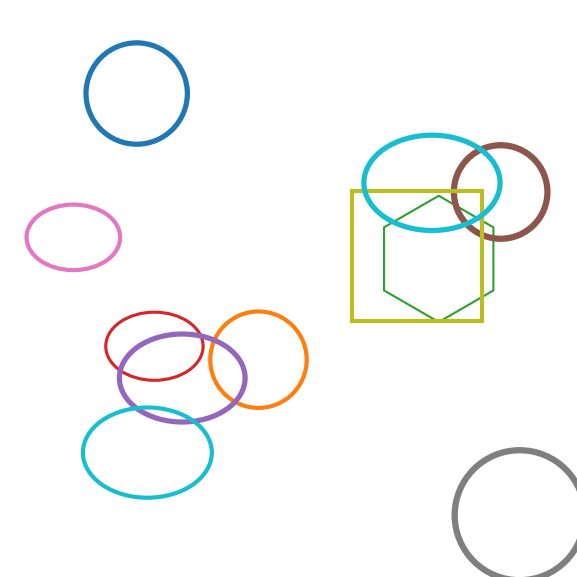[{"shape": "circle", "thickness": 2.5, "radius": 0.44, "center": [0.237, 0.837]}, {"shape": "circle", "thickness": 2, "radius": 0.42, "center": [0.448, 0.376]}, {"shape": "hexagon", "thickness": 1, "radius": 0.55, "center": [0.76, 0.551]}, {"shape": "oval", "thickness": 1.5, "radius": 0.42, "center": [0.267, 0.4]}, {"shape": "oval", "thickness": 2.5, "radius": 0.54, "center": [0.316, 0.345]}, {"shape": "circle", "thickness": 3, "radius": 0.4, "center": [0.867, 0.667]}, {"shape": "oval", "thickness": 2, "radius": 0.41, "center": [0.127, 0.588]}, {"shape": "circle", "thickness": 3, "radius": 0.56, "center": [0.9, 0.107]}, {"shape": "square", "thickness": 2, "radius": 0.56, "center": [0.722, 0.556]}, {"shape": "oval", "thickness": 2.5, "radius": 0.59, "center": [0.748, 0.683]}, {"shape": "oval", "thickness": 2, "radius": 0.56, "center": [0.255, 0.215]}]